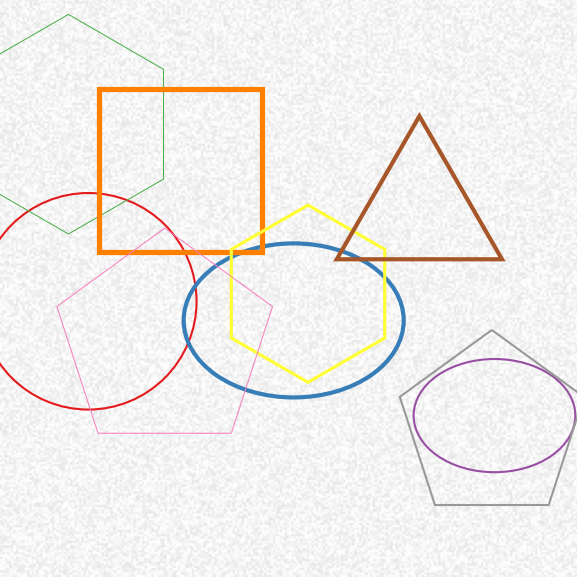[{"shape": "circle", "thickness": 1, "radius": 0.94, "center": [0.153, 0.477]}, {"shape": "oval", "thickness": 2, "radius": 0.95, "center": [0.509, 0.444]}, {"shape": "hexagon", "thickness": 0.5, "radius": 0.95, "center": [0.119, 0.784]}, {"shape": "oval", "thickness": 1, "radius": 0.7, "center": [0.856, 0.279]}, {"shape": "square", "thickness": 2.5, "radius": 0.71, "center": [0.313, 0.704]}, {"shape": "hexagon", "thickness": 1.5, "radius": 0.77, "center": [0.533, 0.491]}, {"shape": "triangle", "thickness": 2, "radius": 0.83, "center": [0.726, 0.633]}, {"shape": "pentagon", "thickness": 0.5, "radius": 0.98, "center": [0.285, 0.408]}, {"shape": "pentagon", "thickness": 1, "radius": 0.84, "center": [0.852, 0.26]}]